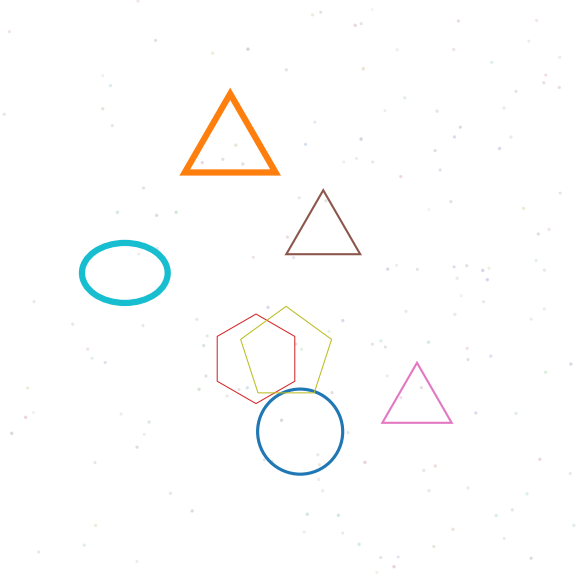[{"shape": "circle", "thickness": 1.5, "radius": 0.37, "center": [0.52, 0.252]}, {"shape": "triangle", "thickness": 3, "radius": 0.45, "center": [0.399, 0.746]}, {"shape": "hexagon", "thickness": 0.5, "radius": 0.39, "center": [0.443, 0.378]}, {"shape": "triangle", "thickness": 1, "radius": 0.37, "center": [0.56, 0.596]}, {"shape": "triangle", "thickness": 1, "radius": 0.35, "center": [0.722, 0.302]}, {"shape": "pentagon", "thickness": 0.5, "radius": 0.41, "center": [0.495, 0.386]}, {"shape": "oval", "thickness": 3, "radius": 0.37, "center": [0.216, 0.527]}]